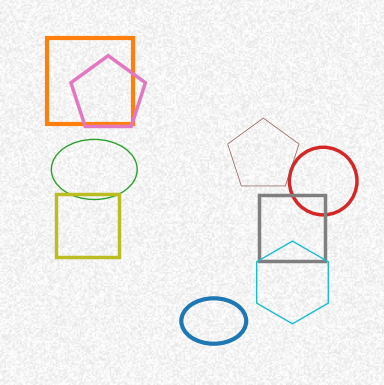[{"shape": "oval", "thickness": 3, "radius": 0.42, "center": [0.555, 0.166]}, {"shape": "square", "thickness": 3, "radius": 0.56, "center": [0.233, 0.789]}, {"shape": "oval", "thickness": 1, "radius": 0.56, "center": [0.245, 0.56]}, {"shape": "circle", "thickness": 2.5, "radius": 0.44, "center": [0.839, 0.53]}, {"shape": "pentagon", "thickness": 0.5, "radius": 0.49, "center": [0.684, 0.596]}, {"shape": "pentagon", "thickness": 2.5, "radius": 0.51, "center": [0.281, 0.754]}, {"shape": "square", "thickness": 2.5, "radius": 0.43, "center": [0.758, 0.409]}, {"shape": "square", "thickness": 2.5, "radius": 0.41, "center": [0.228, 0.414]}, {"shape": "hexagon", "thickness": 1, "radius": 0.54, "center": [0.76, 0.266]}]